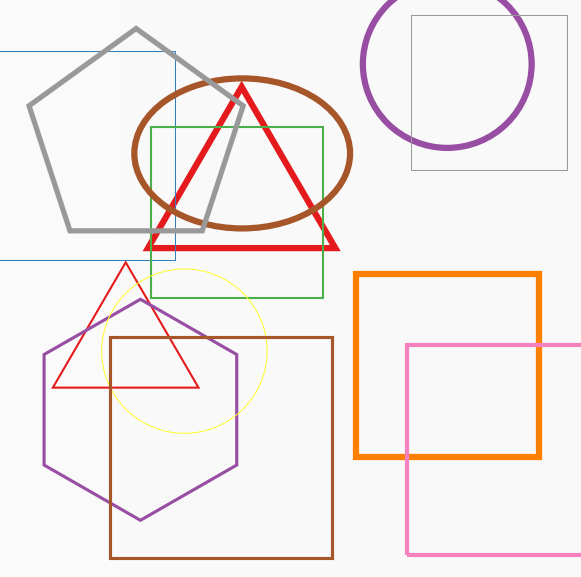[{"shape": "triangle", "thickness": 3, "radius": 0.93, "center": [0.416, 0.663]}, {"shape": "triangle", "thickness": 1, "radius": 0.72, "center": [0.216, 0.4]}, {"shape": "square", "thickness": 0.5, "radius": 0.9, "center": [0.121, 0.73]}, {"shape": "square", "thickness": 1, "radius": 0.74, "center": [0.408, 0.632]}, {"shape": "circle", "thickness": 3, "radius": 0.73, "center": [0.769, 0.888]}, {"shape": "hexagon", "thickness": 1.5, "radius": 0.96, "center": [0.242, 0.29]}, {"shape": "square", "thickness": 3, "radius": 0.79, "center": [0.77, 0.366]}, {"shape": "circle", "thickness": 0.5, "radius": 0.71, "center": [0.317, 0.391]}, {"shape": "square", "thickness": 1.5, "radius": 0.96, "center": [0.38, 0.224]}, {"shape": "oval", "thickness": 3, "radius": 0.93, "center": [0.417, 0.733]}, {"shape": "square", "thickness": 2, "radius": 0.91, "center": [0.883, 0.22]}, {"shape": "square", "thickness": 0.5, "radius": 0.67, "center": [0.842, 0.839]}, {"shape": "pentagon", "thickness": 2.5, "radius": 0.97, "center": [0.234, 0.756]}]